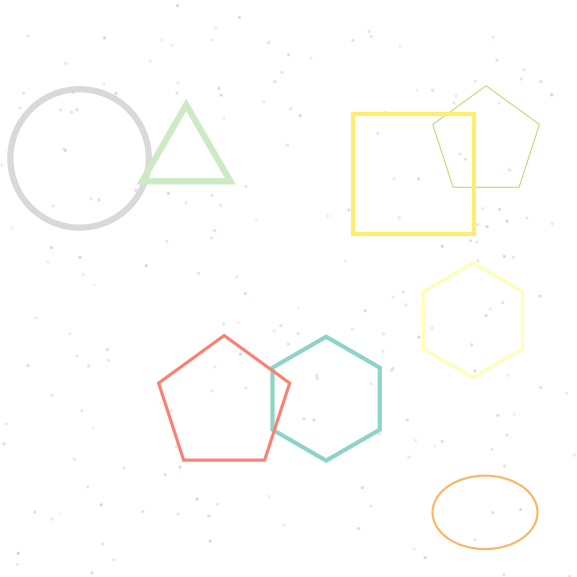[{"shape": "hexagon", "thickness": 2, "radius": 0.54, "center": [0.565, 0.309]}, {"shape": "hexagon", "thickness": 1.5, "radius": 0.5, "center": [0.819, 0.445]}, {"shape": "pentagon", "thickness": 1.5, "radius": 0.6, "center": [0.388, 0.299]}, {"shape": "oval", "thickness": 1, "radius": 0.45, "center": [0.84, 0.112]}, {"shape": "pentagon", "thickness": 0.5, "radius": 0.49, "center": [0.842, 0.754]}, {"shape": "circle", "thickness": 3, "radius": 0.6, "center": [0.138, 0.725]}, {"shape": "triangle", "thickness": 3, "radius": 0.44, "center": [0.322, 0.729]}, {"shape": "square", "thickness": 2, "radius": 0.52, "center": [0.716, 0.697]}]